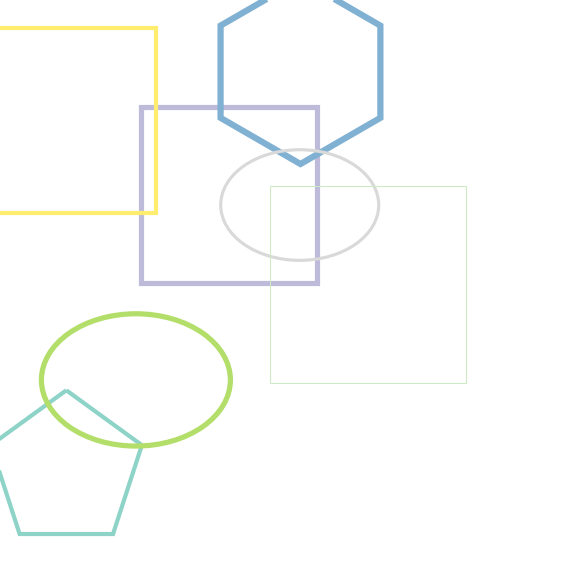[{"shape": "pentagon", "thickness": 2, "radius": 0.69, "center": [0.115, 0.186]}, {"shape": "square", "thickness": 2.5, "radius": 0.76, "center": [0.397, 0.662]}, {"shape": "hexagon", "thickness": 3, "radius": 0.8, "center": [0.52, 0.875]}, {"shape": "oval", "thickness": 2.5, "radius": 0.82, "center": [0.235, 0.341]}, {"shape": "oval", "thickness": 1.5, "radius": 0.68, "center": [0.519, 0.644]}, {"shape": "square", "thickness": 0.5, "radius": 0.85, "center": [0.637, 0.507]}, {"shape": "square", "thickness": 2, "radius": 0.8, "center": [0.111, 0.79]}]